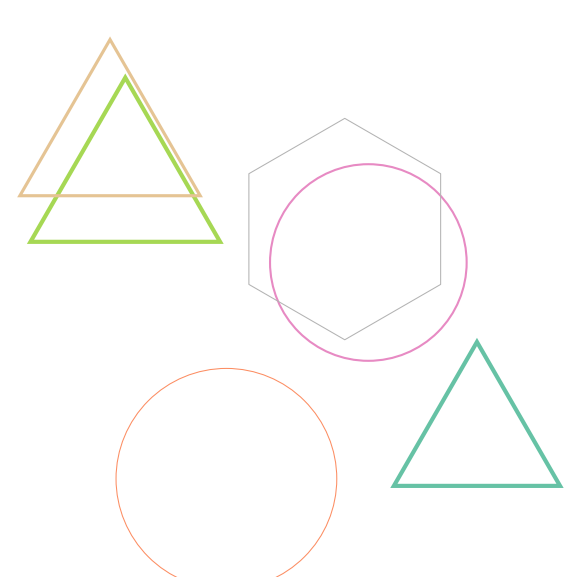[{"shape": "triangle", "thickness": 2, "radius": 0.83, "center": [0.826, 0.241]}, {"shape": "circle", "thickness": 0.5, "radius": 0.96, "center": [0.392, 0.17]}, {"shape": "circle", "thickness": 1, "radius": 0.85, "center": [0.638, 0.545]}, {"shape": "triangle", "thickness": 2, "radius": 0.95, "center": [0.217, 0.675]}, {"shape": "triangle", "thickness": 1.5, "radius": 0.9, "center": [0.191, 0.75]}, {"shape": "hexagon", "thickness": 0.5, "radius": 0.96, "center": [0.597, 0.602]}]